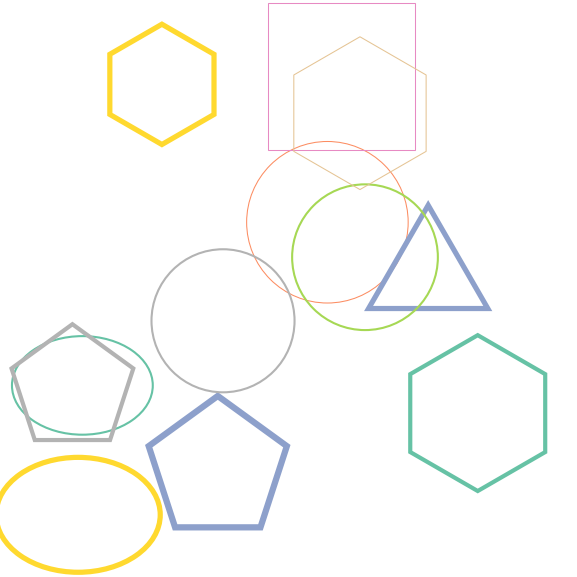[{"shape": "hexagon", "thickness": 2, "radius": 0.67, "center": [0.827, 0.284]}, {"shape": "oval", "thickness": 1, "radius": 0.61, "center": [0.143, 0.332]}, {"shape": "circle", "thickness": 0.5, "radius": 0.7, "center": [0.567, 0.614]}, {"shape": "triangle", "thickness": 2.5, "radius": 0.6, "center": [0.741, 0.525]}, {"shape": "pentagon", "thickness": 3, "radius": 0.63, "center": [0.377, 0.188]}, {"shape": "square", "thickness": 0.5, "radius": 0.64, "center": [0.591, 0.867]}, {"shape": "circle", "thickness": 1, "radius": 0.63, "center": [0.632, 0.554]}, {"shape": "hexagon", "thickness": 2.5, "radius": 0.52, "center": [0.28, 0.853]}, {"shape": "oval", "thickness": 2.5, "radius": 0.71, "center": [0.135, 0.108]}, {"shape": "hexagon", "thickness": 0.5, "radius": 0.66, "center": [0.623, 0.803]}, {"shape": "pentagon", "thickness": 2, "radius": 0.55, "center": [0.125, 0.327]}, {"shape": "circle", "thickness": 1, "radius": 0.62, "center": [0.386, 0.444]}]